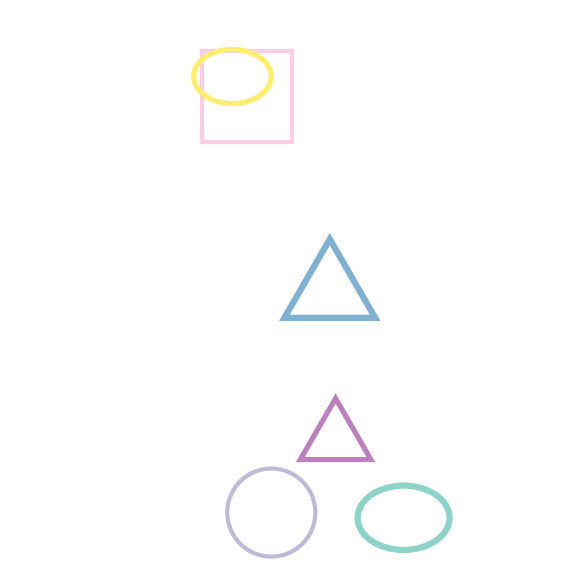[{"shape": "oval", "thickness": 3, "radius": 0.4, "center": [0.699, 0.103]}, {"shape": "circle", "thickness": 2, "radius": 0.38, "center": [0.47, 0.112]}, {"shape": "triangle", "thickness": 3, "radius": 0.45, "center": [0.571, 0.494]}, {"shape": "square", "thickness": 2, "radius": 0.39, "center": [0.428, 0.832]}, {"shape": "triangle", "thickness": 2.5, "radius": 0.35, "center": [0.581, 0.239]}, {"shape": "oval", "thickness": 2.5, "radius": 0.34, "center": [0.402, 0.867]}]